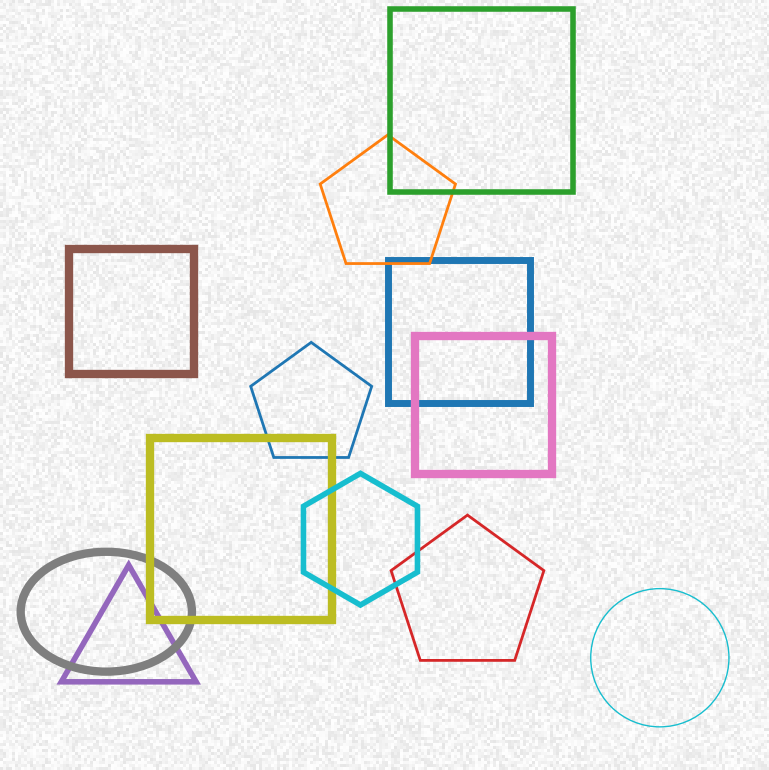[{"shape": "square", "thickness": 2.5, "radius": 0.46, "center": [0.596, 0.57]}, {"shape": "pentagon", "thickness": 1, "radius": 0.41, "center": [0.404, 0.473]}, {"shape": "pentagon", "thickness": 1, "radius": 0.46, "center": [0.504, 0.732]}, {"shape": "square", "thickness": 2, "radius": 0.59, "center": [0.625, 0.869]}, {"shape": "pentagon", "thickness": 1, "radius": 0.52, "center": [0.607, 0.227]}, {"shape": "triangle", "thickness": 2, "radius": 0.51, "center": [0.167, 0.165]}, {"shape": "square", "thickness": 3, "radius": 0.4, "center": [0.17, 0.596]}, {"shape": "square", "thickness": 3, "radius": 0.45, "center": [0.628, 0.474]}, {"shape": "oval", "thickness": 3, "radius": 0.56, "center": [0.138, 0.206]}, {"shape": "square", "thickness": 3, "radius": 0.59, "center": [0.313, 0.313]}, {"shape": "circle", "thickness": 0.5, "radius": 0.45, "center": [0.857, 0.146]}, {"shape": "hexagon", "thickness": 2, "radius": 0.43, "center": [0.468, 0.3]}]